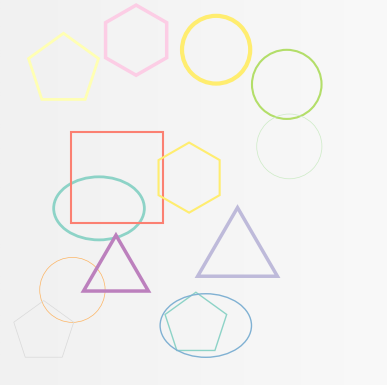[{"shape": "pentagon", "thickness": 1, "radius": 0.42, "center": [0.505, 0.157]}, {"shape": "oval", "thickness": 2, "radius": 0.59, "center": [0.256, 0.459]}, {"shape": "pentagon", "thickness": 2, "radius": 0.47, "center": [0.164, 0.819]}, {"shape": "triangle", "thickness": 2.5, "radius": 0.59, "center": [0.613, 0.342]}, {"shape": "square", "thickness": 1.5, "radius": 0.59, "center": [0.302, 0.54]}, {"shape": "oval", "thickness": 1, "radius": 0.59, "center": [0.531, 0.155]}, {"shape": "circle", "thickness": 0.5, "radius": 0.42, "center": [0.187, 0.247]}, {"shape": "circle", "thickness": 1.5, "radius": 0.45, "center": [0.74, 0.781]}, {"shape": "hexagon", "thickness": 2.5, "radius": 0.46, "center": [0.351, 0.896]}, {"shape": "pentagon", "thickness": 0.5, "radius": 0.41, "center": [0.113, 0.138]}, {"shape": "triangle", "thickness": 2.5, "radius": 0.48, "center": [0.299, 0.292]}, {"shape": "circle", "thickness": 0.5, "radius": 0.42, "center": [0.747, 0.62]}, {"shape": "hexagon", "thickness": 1.5, "radius": 0.46, "center": [0.488, 0.539]}, {"shape": "circle", "thickness": 3, "radius": 0.44, "center": [0.558, 0.871]}]